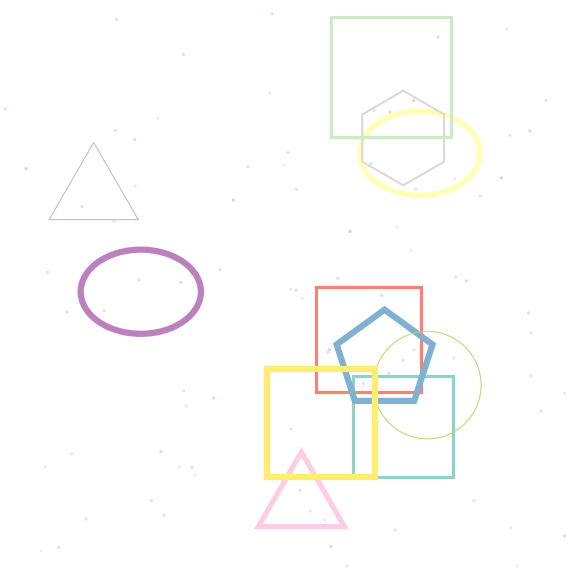[{"shape": "square", "thickness": 1.5, "radius": 0.44, "center": [0.698, 0.261]}, {"shape": "oval", "thickness": 2.5, "radius": 0.52, "center": [0.727, 0.734]}, {"shape": "triangle", "thickness": 0.5, "radius": 0.45, "center": [0.162, 0.663]}, {"shape": "square", "thickness": 1.5, "radius": 0.45, "center": [0.639, 0.411]}, {"shape": "pentagon", "thickness": 3, "radius": 0.44, "center": [0.666, 0.376]}, {"shape": "circle", "thickness": 0.5, "radius": 0.47, "center": [0.74, 0.332]}, {"shape": "triangle", "thickness": 2.5, "radius": 0.43, "center": [0.522, 0.13]}, {"shape": "hexagon", "thickness": 1, "radius": 0.41, "center": [0.698, 0.76]}, {"shape": "oval", "thickness": 3, "radius": 0.52, "center": [0.244, 0.494]}, {"shape": "square", "thickness": 1.5, "radius": 0.52, "center": [0.677, 0.866]}, {"shape": "square", "thickness": 3, "radius": 0.47, "center": [0.555, 0.267]}]